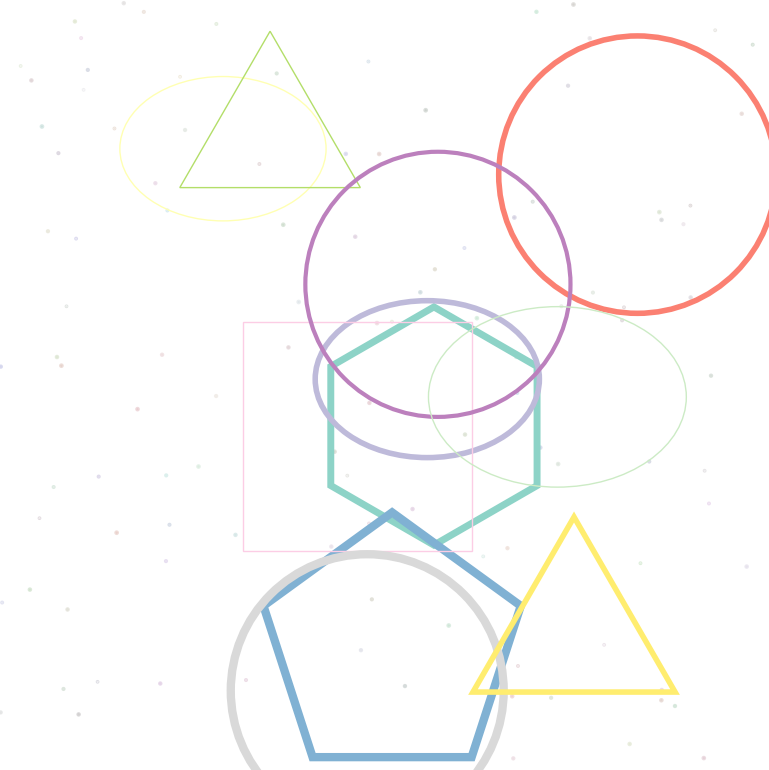[{"shape": "hexagon", "thickness": 2.5, "radius": 0.77, "center": [0.564, 0.447]}, {"shape": "oval", "thickness": 0.5, "radius": 0.67, "center": [0.29, 0.807]}, {"shape": "oval", "thickness": 2, "radius": 0.73, "center": [0.555, 0.508]}, {"shape": "circle", "thickness": 2, "radius": 0.9, "center": [0.828, 0.773]}, {"shape": "pentagon", "thickness": 3, "radius": 0.88, "center": [0.509, 0.159]}, {"shape": "triangle", "thickness": 0.5, "radius": 0.68, "center": [0.351, 0.824]}, {"shape": "square", "thickness": 0.5, "radius": 0.74, "center": [0.464, 0.433]}, {"shape": "circle", "thickness": 3, "radius": 0.89, "center": [0.477, 0.103]}, {"shape": "circle", "thickness": 1.5, "radius": 0.86, "center": [0.569, 0.631]}, {"shape": "oval", "thickness": 0.5, "radius": 0.84, "center": [0.724, 0.485]}, {"shape": "triangle", "thickness": 2, "radius": 0.76, "center": [0.745, 0.177]}]